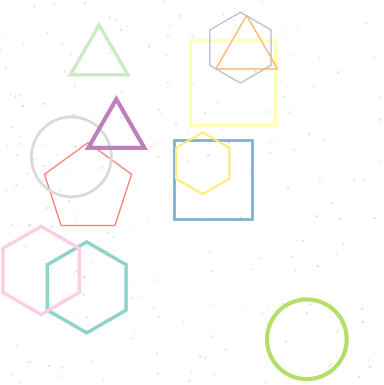[{"shape": "hexagon", "thickness": 2.5, "radius": 0.59, "center": [0.225, 0.253]}, {"shape": "square", "thickness": 2, "radius": 0.55, "center": [0.604, 0.785]}, {"shape": "hexagon", "thickness": 1, "radius": 0.46, "center": [0.624, 0.876]}, {"shape": "pentagon", "thickness": 1, "radius": 0.59, "center": [0.229, 0.511]}, {"shape": "square", "thickness": 2, "radius": 0.51, "center": [0.553, 0.533]}, {"shape": "triangle", "thickness": 1, "radius": 0.46, "center": [0.641, 0.867]}, {"shape": "circle", "thickness": 3, "radius": 0.52, "center": [0.797, 0.119]}, {"shape": "hexagon", "thickness": 2.5, "radius": 0.57, "center": [0.107, 0.298]}, {"shape": "circle", "thickness": 2, "radius": 0.52, "center": [0.185, 0.592]}, {"shape": "triangle", "thickness": 3, "radius": 0.42, "center": [0.302, 0.658]}, {"shape": "triangle", "thickness": 2.5, "radius": 0.43, "center": [0.257, 0.849]}, {"shape": "hexagon", "thickness": 1.5, "radius": 0.4, "center": [0.526, 0.576]}]